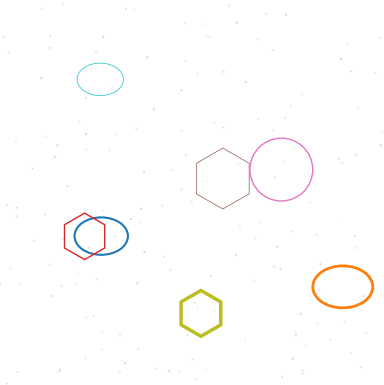[{"shape": "oval", "thickness": 1.5, "radius": 0.35, "center": [0.263, 0.387]}, {"shape": "oval", "thickness": 2, "radius": 0.39, "center": [0.89, 0.255]}, {"shape": "hexagon", "thickness": 1, "radius": 0.3, "center": [0.22, 0.386]}, {"shape": "hexagon", "thickness": 0.5, "radius": 0.4, "center": [0.579, 0.536]}, {"shape": "circle", "thickness": 1, "radius": 0.41, "center": [0.731, 0.56]}, {"shape": "hexagon", "thickness": 2.5, "radius": 0.3, "center": [0.522, 0.186]}, {"shape": "oval", "thickness": 0.5, "radius": 0.3, "center": [0.26, 0.794]}]